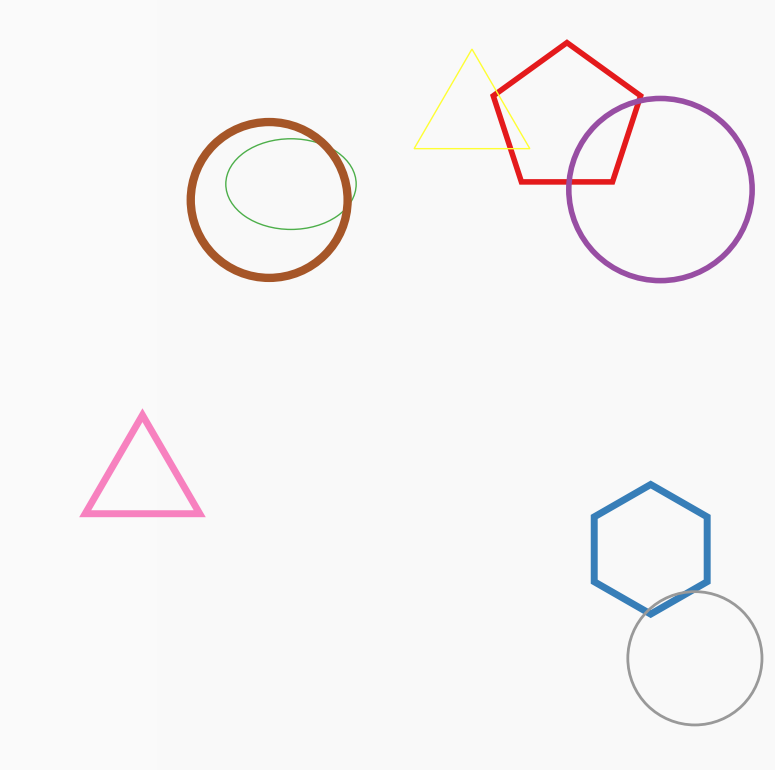[{"shape": "pentagon", "thickness": 2, "radius": 0.5, "center": [0.732, 0.845]}, {"shape": "hexagon", "thickness": 2.5, "radius": 0.42, "center": [0.84, 0.287]}, {"shape": "oval", "thickness": 0.5, "radius": 0.42, "center": [0.375, 0.761]}, {"shape": "circle", "thickness": 2, "radius": 0.59, "center": [0.852, 0.754]}, {"shape": "triangle", "thickness": 0.5, "radius": 0.43, "center": [0.609, 0.85]}, {"shape": "circle", "thickness": 3, "radius": 0.51, "center": [0.347, 0.74]}, {"shape": "triangle", "thickness": 2.5, "radius": 0.43, "center": [0.184, 0.375]}, {"shape": "circle", "thickness": 1, "radius": 0.43, "center": [0.897, 0.145]}]